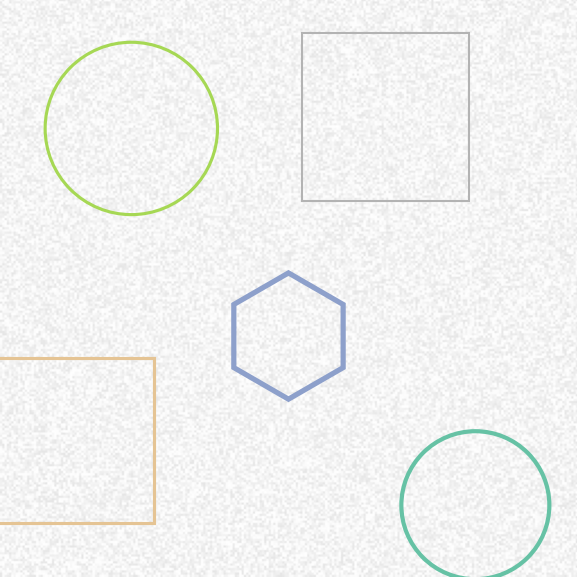[{"shape": "circle", "thickness": 2, "radius": 0.64, "center": [0.823, 0.124]}, {"shape": "hexagon", "thickness": 2.5, "radius": 0.55, "center": [0.5, 0.417]}, {"shape": "circle", "thickness": 1.5, "radius": 0.75, "center": [0.227, 0.777]}, {"shape": "square", "thickness": 1.5, "radius": 0.72, "center": [0.124, 0.236]}, {"shape": "square", "thickness": 1, "radius": 0.73, "center": [0.667, 0.796]}]